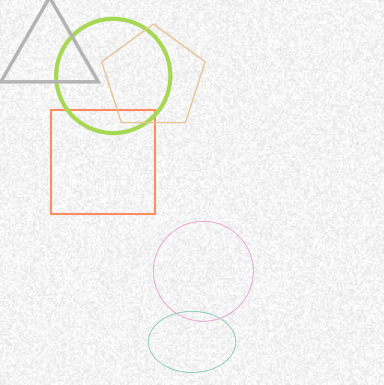[{"shape": "oval", "thickness": 0.5, "radius": 0.57, "center": [0.499, 0.112]}, {"shape": "square", "thickness": 1.5, "radius": 0.67, "center": [0.267, 0.579]}, {"shape": "circle", "thickness": 0.5, "radius": 0.65, "center": [0.528, 0.295]}, {"shape": "circle", "thickness": 3, "radius": 0.74, "center": [0.294, 0.803]}, {"shape": "pentagon", "thickness": 1, "radius": 0.71, "center": [0.398, 0.796]}, {"shape": "triangle", "thickness": 2.5, "radius": 0.73, "center": [0.129, 0.861]}]